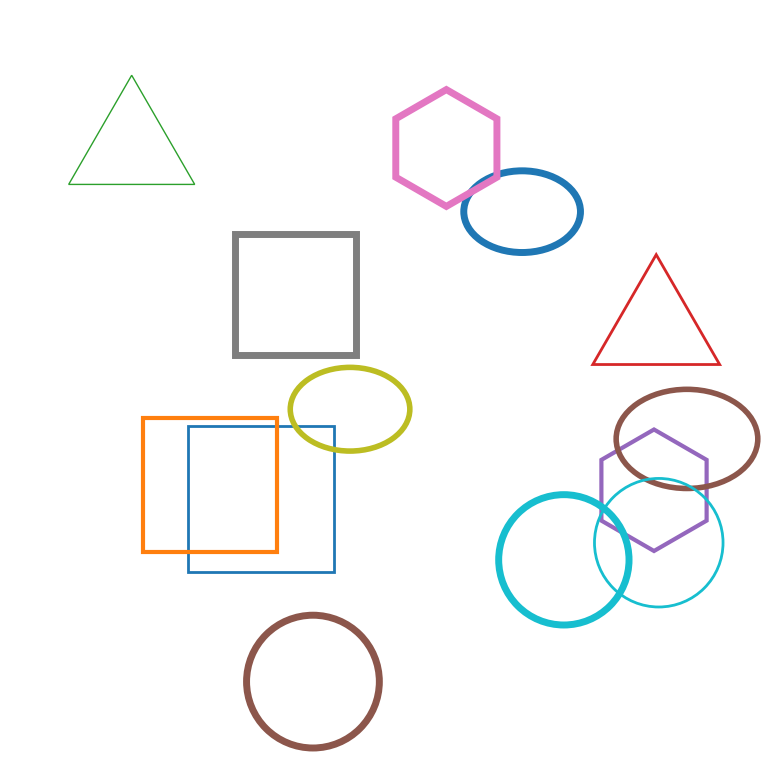[{"shape": "square", "thickness": 1, "radius": 0.47, "center": [0.339, 0.352]}, {"shape": "oval", "thickness": 2.5, "radius": 0.38, "center": [0.678, 0.725]}, {"shape": "square", "thickness": 1.5, "radius": 0.43, "center": [0.273, 0.37]}, {"shape": "triangle", "thickness": 0.5, "radius": 0.47, "center": [0.171, 0.808]}, {"shape": "triangle", "thickness": 1, "radius": 0.48, "center": [0.852, 0.574]}, {"shape": "hexagon", "thickness": 1.5, "radius": 0.39, "center": [0.849, 0.363]}, {"shape": "circle", "thickness": 2.5, "radius": 0.43, "center": [0.406, 0.115]}, {"shape": "oval", "thickness": 2, "radius": 0.46, "center": [0.892, 0.43]}, {"shape": "hexagon", "thickness": 2.5, "radius": 0.38, "center": [0.58, 0.808]}, {"shape": "square", "thickness": 2.5, "radius": 0.39, "center": [0.384, 0.617]}, {"shape": "oval", "thickness": 2, "radius": 0.39, "center": [0.455, 0.469]}, {"shape": "circle", "thickness": 1, "radius": 0.42, "center": [0.856, 0.295]}, {"shape": "circle", "thickness": 2.5, "radius": 0.42, "center": [0.732, 0.273]}]